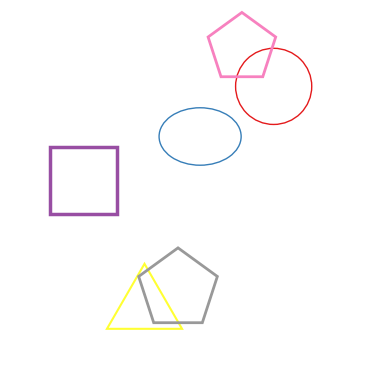[{"shape": "circle", "thickness": 1, "radius": 0.49, "center": [0.711, 0.776]}, {"shape": "oval", "thickness": 1, "radius": 0.53, "center": [0.52, 0.645]}, {"shape": "square", "thickness": 2.5, "radius": 0.44, "center": [0.218, 0.53]}, {"shape": "triangle", "thickness": 1.5, "radius": 0.56, "center": [0.375, 0.202]}, {"shape": "pentagon", "thickness": 2, "radius": 0.46, "center": [0.628, 0.875]}, {"shape": "pentagon", "thickness": 2, "radius": 0.54, "center": [0.462, 0.249]}]